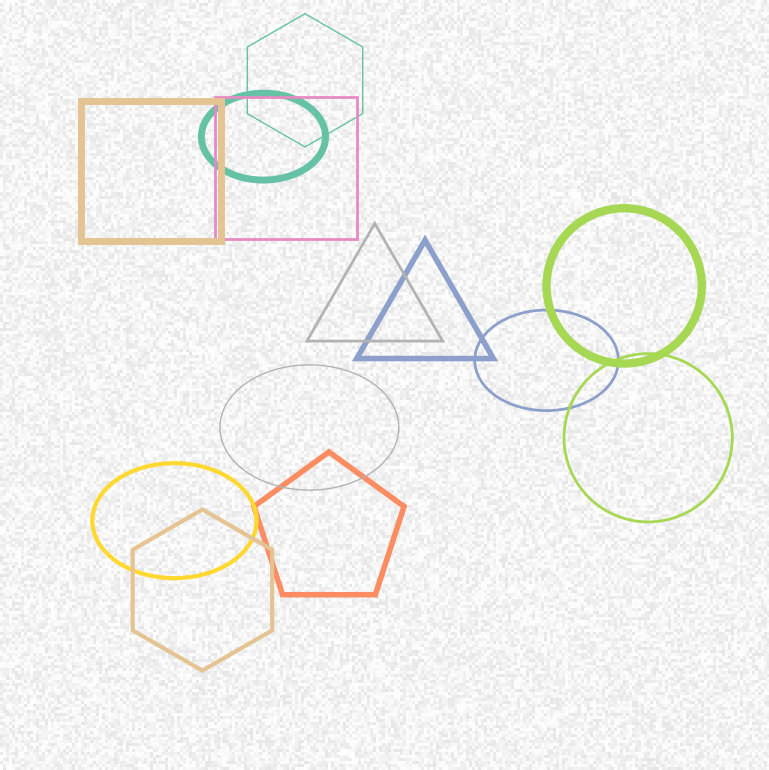[{"shape": "hexagon", "thickness": 0.5, "radius": 0.43, "center": [0.396, 0.896]}, {"shape": "oval", "thickness": 2.5, "radius": 0.4, "center": [0.342, 0.823]}, {"shape": "pentagon", "thickness": 2, "radius": 0.51, "center": [0.427, 0.311]}, {"shape": "oval", "thickness": 1, "radius": 0.47, "center": [0.71, 0.532]}, {"shape": "triangle", "thickness": 2, "radius": 0.51, "center": [0.552, 0.586]}, {"shape": "square", "thickness": 1, "radius": 0.46, "center": [0.372, 0.782]}, {"shape": "circle", "thickness": 1, "radius": 0.55, "center": [0.842, 0.431]}, {"shape": "circle", "thickness": 3, "radius": 0.5, "center": [0.811, 0.629]}, {"shape": "oval", "thickness": 1.5, "radius": 0.53, "center": [0.227, 0.324]}, {"shape": "square", "thickness": 2.5, "radius": 0.45, "center": [0.196, 0.777]}, {"shape": "hexagon", "thickness": 1.5, "radius": 0.52, "center": [0.263, 0.234]}, {"shape": "triangle", "thickness": 1, "radius": 0.51, "center": [0.487, 0.608]}, {"shape": "oval", "thickness": 0.5, "radius": 0.58, "center": [0.402, 0.445]}]